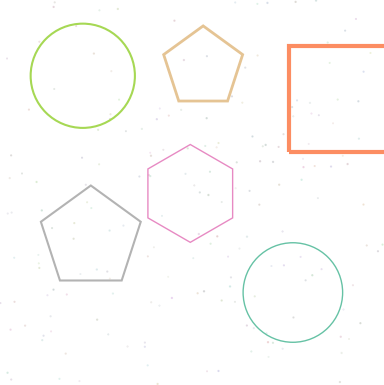[{"shape": "circle", "thickness": 1, "radius": 0.65, "center": [0.761, 0.24]}, {"shape": "square", "thickness": 3, "radius": 0.69, "center": [0.889, 0.742]}, {"shape": "hexagon", "thickness": 1, "radius": 0.64, "center": [0.494, 0.498]}, {"shape": "circle", "thickness": 1.5, "radius": 0.68, "center": [0.215, 0.803]}, {"shape": "pentagon", "thickness": 2, "radius": 0.54, "center": [0.528, 0.825]}, {"shape": "pentagon", "thickness": 1.5, "radius": 0.68, "center": [0.236, 0.382]}]